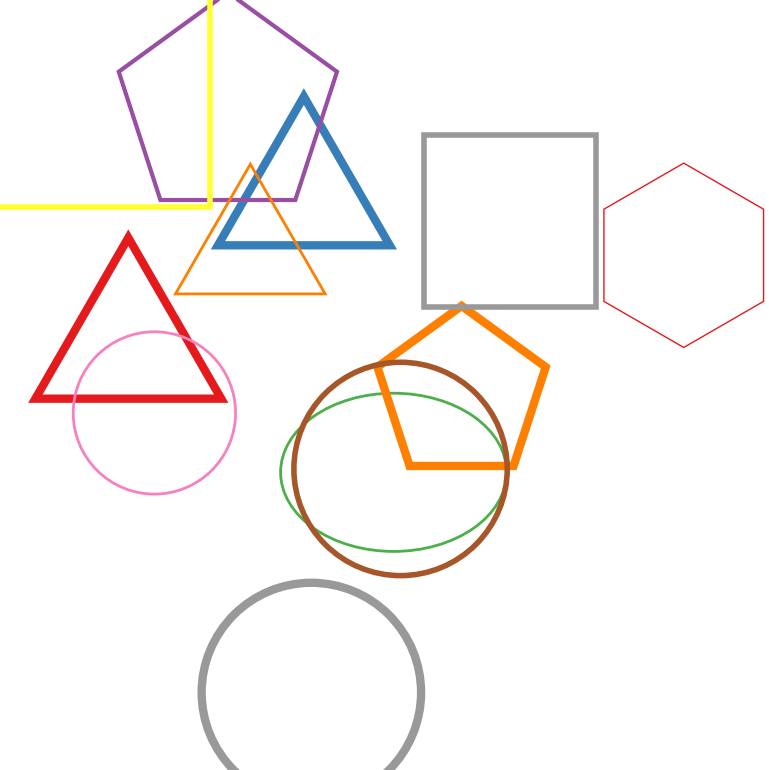[{"shape": "triangle", "thickness": 3, "radius": 0.7, "center": [0.167, 0.552]}, {"shape": "hexagon", "thickness": 0.5, "radius": 0.6, "center": [0.888, 0.668]}, {"shape": "triangle", "thickness": 3, "radius": 0.64, "center": [0.395, 0.746]}, {"shape": "oval", "thickness": 1, "radius": 0.73, "center": [0.511, 0.387]}, {"shape": "pentagon", "thickness": 1.5, "radius": 0.75, "center": [0.296, 0.861]}, {"shape": "pentagon", "thickness": 3, "radius": 0.57, "center": [0.599, 0.488]}, {"shape": "triangle", "thickness": 1, "radius": 0.56, "center": [0.325, 0.674]}, {"shape": "square", "thickness": 2, "radius": 0.74, "center": [0.123, 0.881]}, {"shape": "circle", "thickness": 2, "radius": 0.69, "center": [0.52, 0.391]}, {"shape": "circle", "thickness": 1, "radius": 0.53, "center": [0.2, 0.464]}, {"shape": "circle", "thickness": 3, "radius": 0.71, "center": [0.404, 0.101]}, {"shape": "square", "thickness": 2, "radius": 0.56, "center": [0.662, 0.713]}]